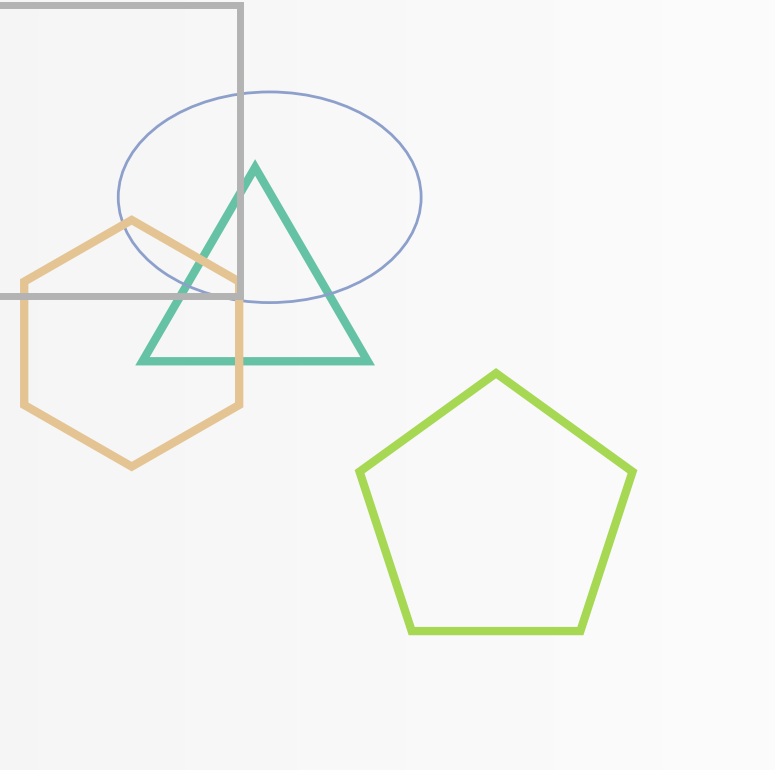[{"shape": "triangle", "thickness": 3, "radius": 0.84, "center": [0.329, 0.615]}, {"shape": "oval", "thickness": 1, "radius": 0.98, "center": [0.348, 0.744]}, {"shape": "pentagon", "thickness": 3, "radius": 0.93, "center": [0.64, 0.33]}, {"shape": "hexagon", "thickness": 3, "radius": 0.8, "center": [0.17, 0.554]}, {"shape": "square", "thickness": 2.5, "radius": 0.94, "center": [0.121, 0.804]}]